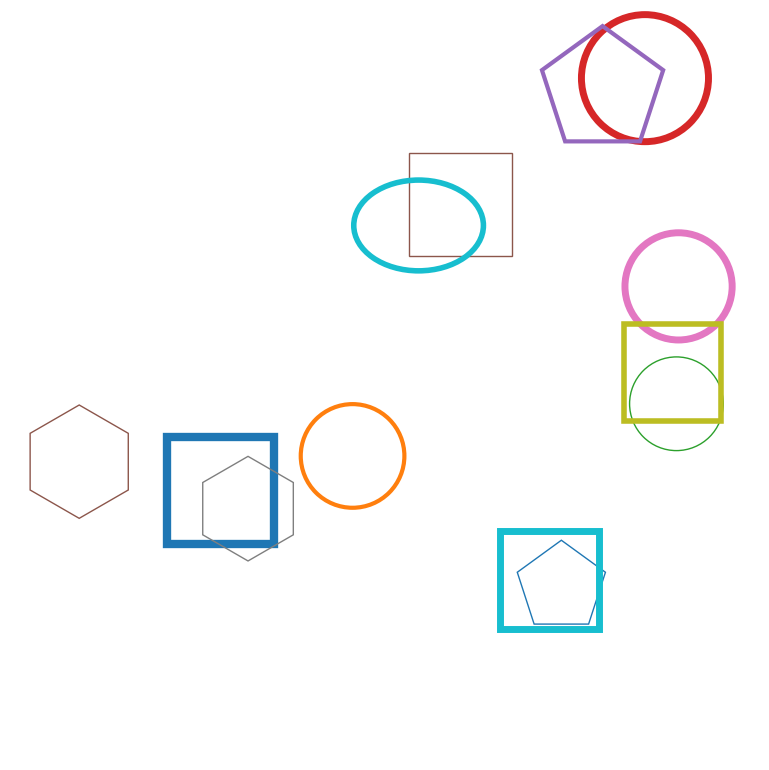[{"shape": "square", "thickness": 3, "radius": 0.35, "center": [0.287, 0.363]}, {"shape": "pentagon", "thickness": 0.5, "radius": 0.3, "center": [0.729, 0.238]}, {"shape": "circle", "thickness": 1.5, "radius": 0.34, "center": [0.458, 0.408]}, {"shape": "circle", "thickness": 0.5, "radius": 0.3, "center": [0.878, 0.476]}, {"shape": "circle", "thickness": 2.5, "radius": 0.41, "center": [0.838, 0.898]}, {"shape": "pentagon", "thickness": 1.5, "radius": 0.41, "center": [0.783, 0.883]}, {"shape": "hexagon", "thickness": 0.5, "radius": 0.37, "center": [0.103, 0.4]}, {"shape": "square", "thickness": 0.5, "radius": 0.33, "center": [0.598, 0.735]}, {"shape": "circle", "thickness": 2.5, "radius": 0.35, "center": [0.881, 0.628]}, {"shape": "hexagon", "thickness": 0.5, "radius": 0.34, "center": [0.322, 0.339]}, {"shape": "square", "thickness": 2, "radius": 0.32, "center": [0.873, 0.516]}, {"shape": "square", "thickness": 2.5, "radius": 0.32, "center": [0.714, 0.246]}, {"shape": "oval", "thickness": 2, "radius": 0.42, "center": [0.544, 0.707]}]